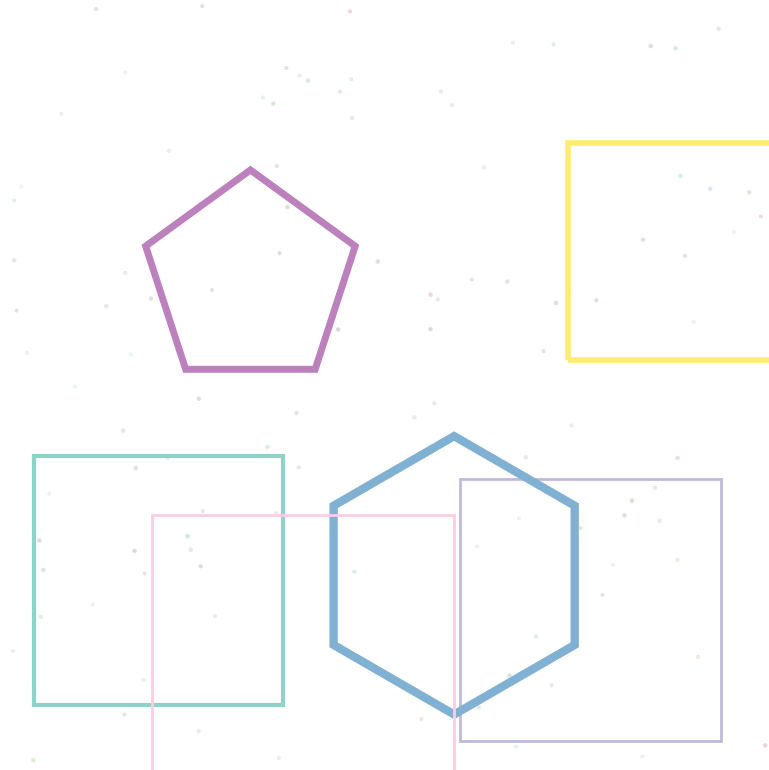[{"shape": "square", "thickness": 1.5, "radius": 0.81, "center": [0.206, 0.246]}, {"shape": "square", "thickness": 1, "radius": 0.85, "center": [0.767, 0.208]}, {"shape": "hexagon", "thickness": 3, "radius": 0.9, "center": [0.59, 0.253]}, {"shape": "square", "thickness": 1, "radius": 0.98, "center": [0.393, 0.135]}, {"shape": "pentagon", "thickness": 2.5, "radius": 0.72, "center": [0.325, 0.636]}, {"shape": "square", "thickness": 2, "radius": 0.71, "center": [0.879, 0.673]}]